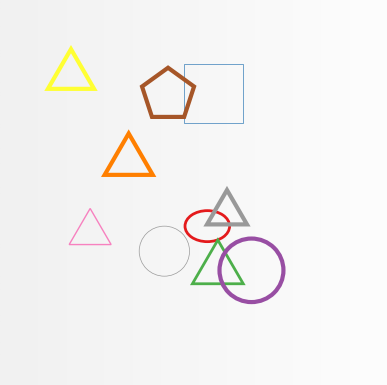[{"shape": "oval", "thickness": 2, "radius": 0.29, "center": [0.535, 0.413]}, {"shape": "square", "thickness": 0.5, "radius": 0.38, "center": [0.551, 0.758]}, {"shape": "triangle", "thickness": 2, "radius": 0.38, "center": [0.562, 0.301]}, {"shape": "circle", "thickness": 3, "radius": 0.41, "center": [0.649, 0.298]}, {"shape": "triangle", "thickness": 3, "radius": 0.36, "center": [0.332, 0.582]}, {"shape": "triangle", "thickness": 3, "radius": 0.34, "center": [0.183, 0.804]}, {"shape": "pentagon", "thickness": 3, "radius": 0.35, "center": [0.434, 0.753]}, {"shape": "triangle", "thickness": 1, "radius": 0.31, "center": [0.233, 0.396]}, {"shape": "circle", "thickness": 0.5, "radius": 0.32, "center": [0.424, 0.348]}, {"shape": "triangle", "thickness": 3, "radius": 0.3, "center": [0.586, 0.447]}]